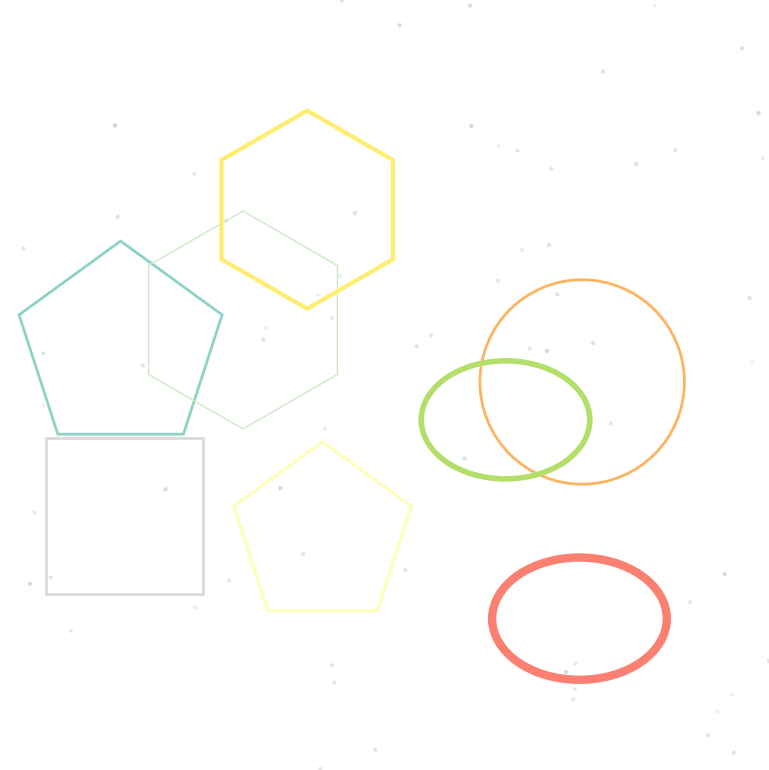[{"shape": "pentagon", "thickness": 1, "radius": 0.69, "center": [0.157, 0.548]}, {"shape": "pentagon", "thickness": 1, "radius": 0.61, "center": [0.419, 0.305]}, {"shape": "oval", "thickness": 3, "radius": 0.57, "center": [0.753, 0.197]}, {"shape": "circle", "thickness": 1, "radius": 0.66, "center": [0.756, 0.504]}, {"shape": "oval", "thickness": 2, "radius": 0.55, "center": [0.657, 0.455]}, {"shape": "square", "thickness": 1, "radius": 0.51, "center": [0.161, 0.33]}, {"shape": "hexagon", "thickness": 0.5, "radius": 0.71, "center": [0.316, 0.584]}, {"shape": "hexagon", "thickness": 1.5, "radius": 0.64, "center": [0.399, 0.728]}]